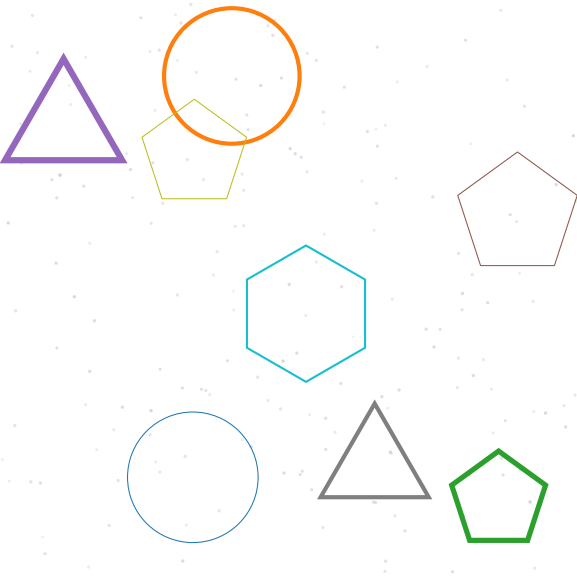[{"shape": "circle", "thickness": 0.5, "radius": 0.57, "center": [0.334, 0.173]}, {"shape": "circle", "thickness": 2, "radius": 0.59, "center": [0.401, 0.868]}, {"shape": "pentagon", "thickness": 2.5, "radius": 0.43, "center": [0.863, 0.133]}, {"shape": "triangle", "thickness": 3, "radius": 0.59, "center": [0.11, 0.78]}, {"shape": "pentagon", "thickness": 0.5, "radius": 0.54, "center": [0.896, 0.627]}, {"shape": "triangle", "thickness": 2, "radius": 0.54, "center": [0.649, 0.192]}, {"shape": "pentagon", "thickness": 0.5, "radius": 0.48, "center": [0.336, 0.732]}, {"shape": "hexagon", "thickness": 1, "radius": 0.59, "center": [0.53, 0.456]}]